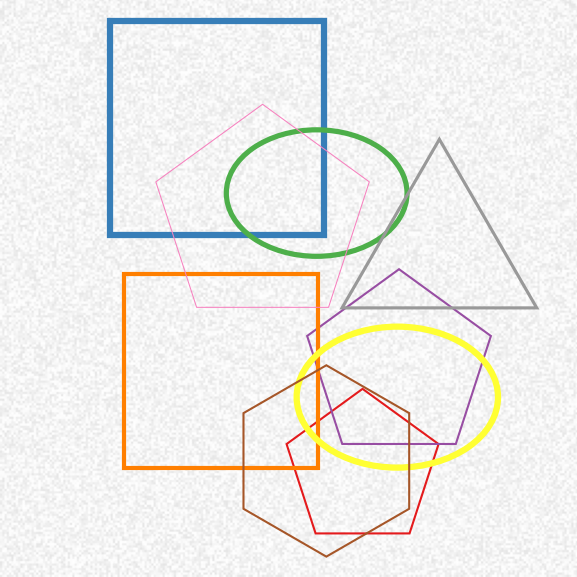[{"shape": "pentagon", "thickness": 1, "radius": 0.69, "center": [0.628, 0.187]}, {"shape": "square", "thickness": 3, "radius": 0.93, "center": [0.376, 0.778]}, {"shape": "oval", "thickness": 2.5, "radius": 0.78, "center": [0.548, 0.665]}, {"shape": "pentagon", "thickness": 1, "radius": 0.84, "center": [0.691, 0.366]}, {"shape": "square", "thickness": 2, "radius": 0.84, "center": [0.383, 0.357]}, {"shape": "oval", "thickness": 3, "radius": 0.87, "center": [0.688, 0.311]}, {"shape": "hexagon", "thickness": 1, "radius": 0.83, "center": [0.565, 0.201]}, {"shape": "pentagon", "thickness": 0.5, "radius": 0.97, "center": [0.455, 0.624]}, {"shape": "triangle", "thickness": 1.5, "radius": 0.97, "center": [0.761, 0.563]}]